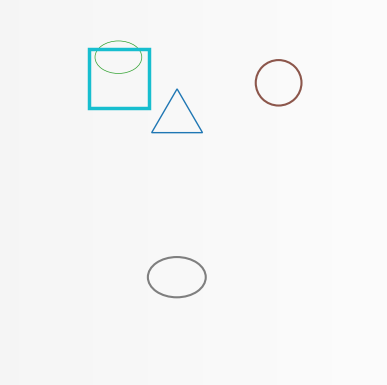[{"shape": "triangle", "thickness": 1, "radius": 0.38, "center": [0.457, 0.693]}, {"shape": "oval", "thickness": 0.5, "radius": 0.3, "center": [0.306, 0.851]}, {"shape": "circle", "thickness": 1.5, "radius": 0.3, "center": [0.719, 0.785]}, {"shape": "oval", "thickness": 1.5, "radius": 0.37, "center": [0.456, 0.28]}, {"shape": "square", "thickness": 2.5, "radius": 0.39, "center": [0.308, 0.797]}]